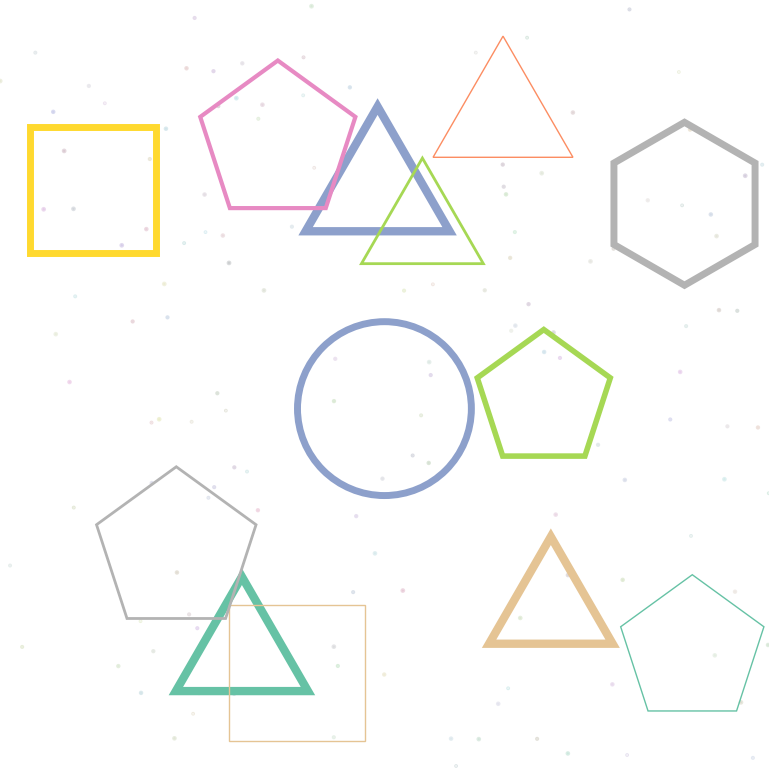[{"shape": "pentagon", "thickness": 0.5, "radius": 0.49, "center": [0.899, 0.156]}, {"shape": "triangle", "thickness": 3, "radius": 0.5, "center": [0.314, 0.152]}, {"shape": "triangle", "thickness": 0.5, "radius": 0.52, "center": [0.653, 0.848]}, {"shape": "circle", "thickness": 2.5, "radius": 0.56, "center": [0.499, 0.469]}, {"shape": "triangle", "thickness": 3, "radius": 0.54, "center": [0.49, 0.754]}, {"shape": "pentagon", "thickness": 1.5, "radius": 0.53, "center": [0.361, 0.815]}, {"shape": "pentagon", "thickness": 2, "radius": 0.45, "center": [0.706, 0.481]}, {"shape": "triangle", "thickness": 1, "radius": 0.46, "center": [0.549, 0.703]}, {"shape": "square", "thickness": 2.5, "radius": 0.41, "center": [0.121, 0.753]}, {"shape": "square", "thickness": 0.5, "radius": 0.44, "center": [0.385, 0.126]}, {"shape": "triangle", "thickness": 3, "radius": 0.46, "center": [0.715, 0.21]}, {"shape": "pentagon", "thickness": 1, "radius": 0.54, "center": [0.229, 0.285]}, {"shape": "hexagon", "thickness": 2.5, "radius": 0.53, "center": [0.889, 0.735]}]